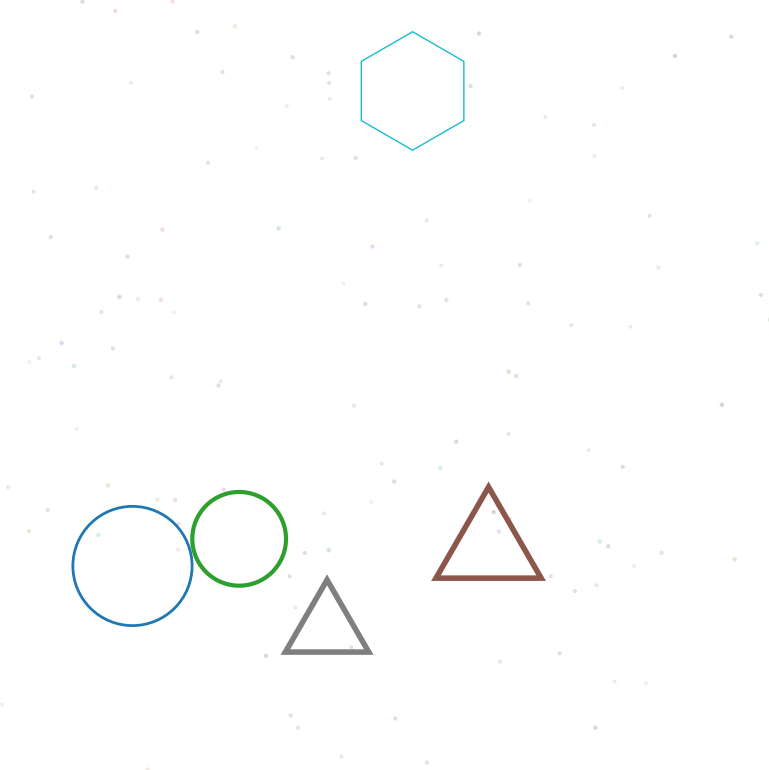[{"shape": "circle", "thickness": 1, "radius": 0.39, "center": [0.172, 0.265]}, {"shape": "circle", "thickness": 1.5, "radius": 0.3, "center": [0.311, 0.3]}, {"shape": "triangle", "thickness": 2, "radius": 0.39, "center": [0.635, 0.289]}, {"shape": "triangle", "thickness": 2, "radius": 0.31, "center": [0.425, 0.184]}, {"shape": "hexagon", "thickness": 0.5, "radius": 0.38, "center": [0.536, 0.882]}]